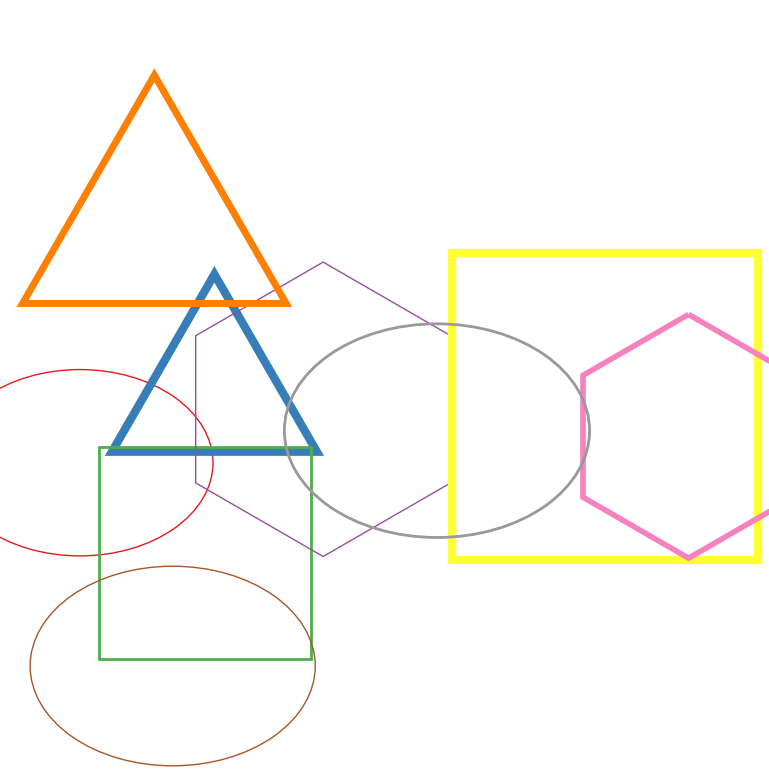[{"shape": "oval", "thickness": 0.5, "radius": 0.86, "center": [0.104, 0.399]}, {"shape": "triangle", "thickness": 3, "radius": 0.77, "center": [0.278, 0.49]}, {"shape": "square", "thickness": 1, "radius": 0.69, "center": [0.266, 0.282]}, {"shape": "hexagon", "thickness": 0.5, "radius": 0.96, "center": [0.42, 0.468]}, {"shape": "triangle", "thickness": 2.5, "radius": 0.99, "center": [0.2, 0.705]}, {"shape": "square", "thickness": 3, "radius": 0.99, "center": [0.786, 0.472]}, {"shape": "oval", "thickness": 0.5, "radius": 0.93, "center": [0.224, 0.135]}, {"shape": "hexagon", "thickness": 2, "radius": 0.79, "center": [0.894, 0.433]}, {"shape": "oval", "thickness": 1, "radius": 0.99, "center": [0.567, 0.441]}]